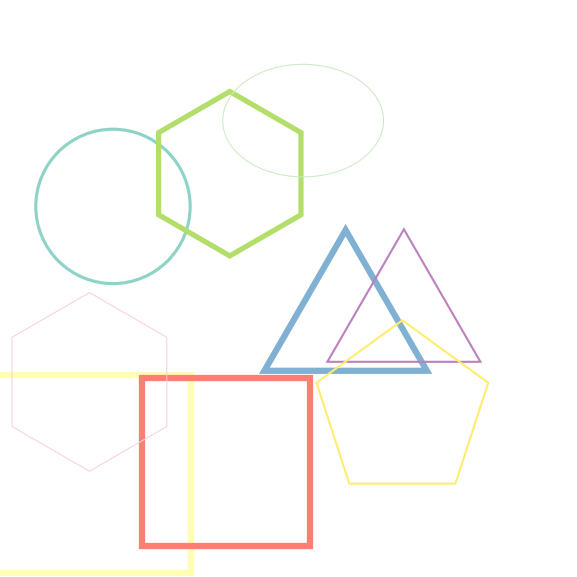[{"shape": "circle", "thickness": 1.5, "radius": 0.67, "center": [0.196, 0.642]}, {"shape": "square", "thickness": 3, "radius": 0.86, "center": [0.159, 0.179]}, {"shape": "square", "thickness": 3, "radius": 0.73, "center": [0.391, 0.198]}, {"shape": "triangle", "thickness": 3, "radius": 0.81, "center": [0.598, 0.438]}, {"shape": "hexagon", "thickness": 2.5, "radius": 0.71, "center": [0.398, 0.698]}, {"shape": "hexagon", "thickness": 0.5, "radius": 0.77, "center": [0.155, 0.338]}, {"shape": "triangle", "thickness": 1, "radius": 0.76, "center": [0.699, 0.449]}, {"shape": "oval", "thickness": 0.5, "radius": 0.7, "center": [0.525, 0.79]}, {"shape": "pentagon", "thickness": 1, "radius": 0.78, "center": [0.697, 0.288]}]